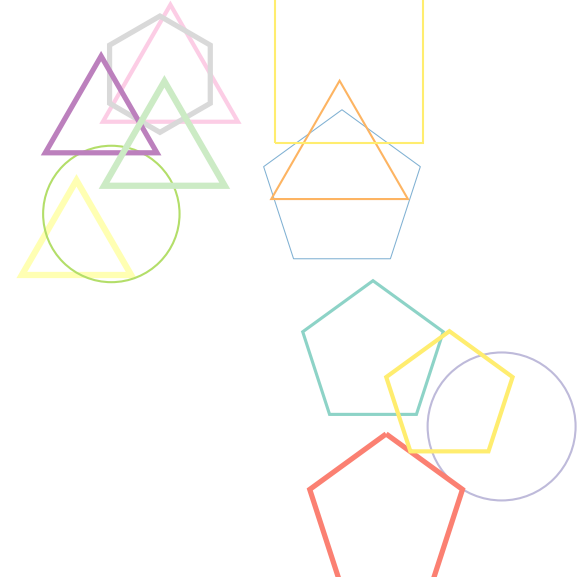[{"shape": "pentagon", "thickness": 1.5, "radius": 0.64, "center": [0.646, 0.385]}, {"shape": "triangle", "thickness": 3, "radius": 0.55, "center": [0.132, 0.578]}, {"shape": "circle", "thickness": 1, "radius": 0.64, "center": [0.869, 0.261]}, {"shape": "pentagon", "thickness": 2.5, "radius": 0.7, "center": [0.669, 0.109]}, {"shape": "pentagon", "thickness": 0.5, "radius": 0.71, "center": [0.592, 0.666]}, {"shape": "triangle", "thickness": 1, "radius": 0.68, "center": [0.588, 0.723]}, {"shape": "circle", "thickness": 1, "radius": 0.59, "center": [0.193, 0.629]}, {"shape": "triangle", "thickness": 2, "radius": 0.68, "center": [0.295, 0.856]}, {"shape": "hexagon", "thickness": 2.5, "radius": 0.5, "center": [0.277, 0.871]}, {"shape": "triangle", "thickness": 2.5, "radius": 0.56, "center": [0.175, 0.79]}, {"shape": "triangle", "thickness": 3, "radius": 0.6, "center": [0.285, 0.738]}, {"shape": "square", "thickness": 1, "radius": 0.64, "center": [0.604, 0.878]}, {"shape": "pentagon", "thickness": 2, "radius": 0.58, "center": [0.778, 0.311]}]